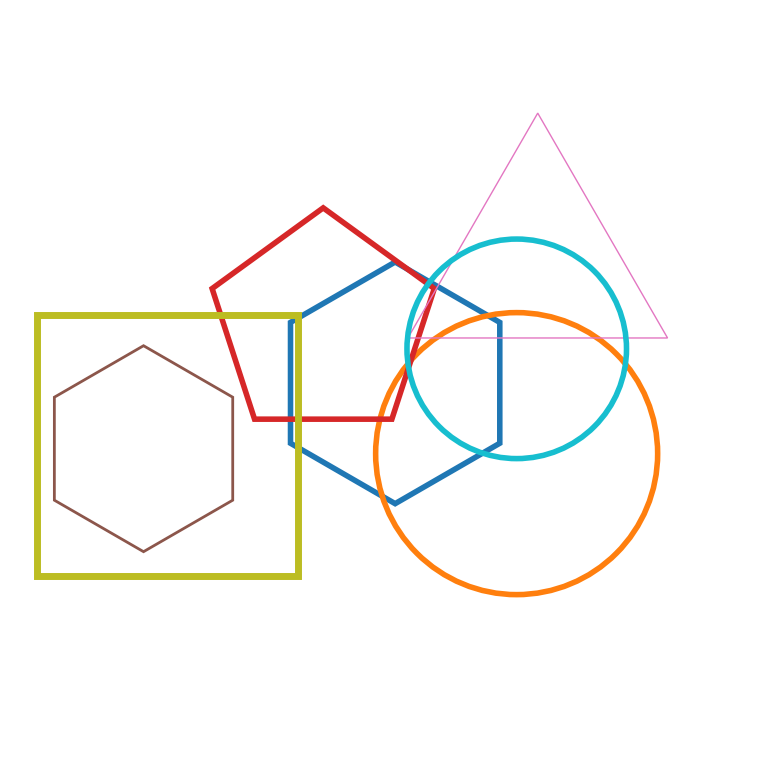[{"shape": "hexagon", "thickness": 2, "radius": 0.78, "center": [0.513, 0.503]}, {"shape": "circle", "thickness": 2, "radius": 0.92, "center": [0.671, 0.411]}, {"shape": "pentagon", "thickness": 2, "radius": 0.76, "center": [0.42, 0.578]}, {"shape": "hexagon", "thickness": 1, "radius": 0.67, "center": [0.186, 0.417]}, {"shape": "triangle", "thickness": 0.5, "radius": 0.97, "center": [0.698, 0.658]}, {"shape": "square", "thickness": 2.5, "radius": 0.85, "center": [0.217, 0.421]}, {"shape": "circle", "thickness": 2, "radius": 0.71, "center": [0.671, 0.547]}]